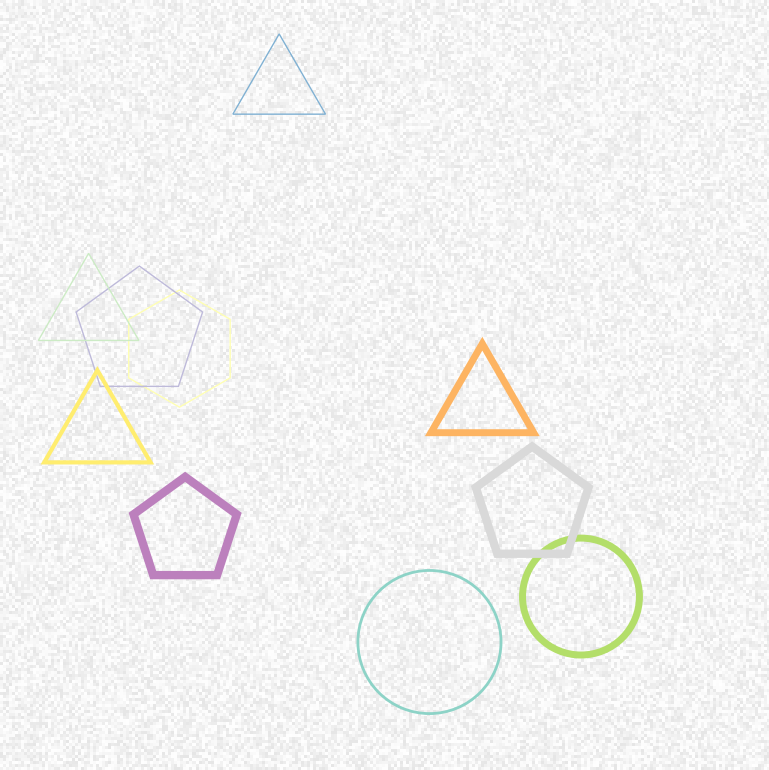[{"shape": "circle", "thickness": 1, "radius": 0.46, "center": [0.558, 0.166]}, {"shape": "hexagon", "thickness": 0.5, "radius": 0.38, "center": [0.233, 0.547]}, {"shape": "pentagon", "thickness": 0.5, "radius": 0.43, "center": [0.181, 0.568]}, {"shape": "triangle", "thickness": 0.5, "radius": 0.35, "center": [0.363, 0.886]}, {"shape": "triangle", "thickness": 2.5, "radius": 0.39, "center": [0.626, 0.477]}, {"shape": "circle", "thickness": 2.5, "radius": 0.38, "center": [0.755, 0.225]}, {"shape": "pentagon", "thickness": 3, "radius": 0.38, "center": [0.691, 0.343]}, {"shape": "pentagon", "thickness": 3, "radius": 0.35, "center": [0.24, 0.31]}, {"shape": "triangle", "thickness": 0.5, "radius": 0.38, "center": [0.115, 0.596]}, {"shape": "triangle", "thickness": 1.5, "radius": 0.4, "center": [0.126, 0.439]}]